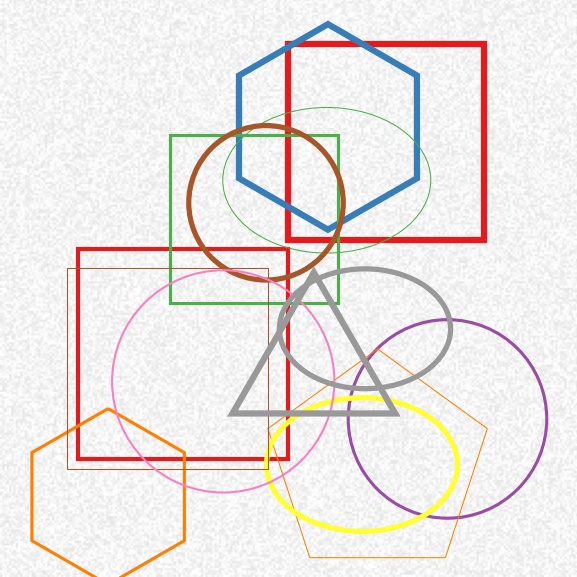[{"shape": "square", "thickness": 2, "radius": 0.91, "center": [0.317, 0.386]}, {"shape": "square", "thickness": 3, "radius": 0.85, "center": [0.669, 0.753]}, {"shape": "hexagon", "thickness": 3, "radius": 0.89, "center": [0.568, 0.779]}, {"shape": "square", "thickness": 1.5, "radius": 0.73, "center": [0.439, 0.62]}, {"shape": "oval", "thickness": 0.5, "radius": 0.9, "center": [0.566, 0.687]}, {"shape": "circle", "thickness": 1.5, "radius": 0.86, "center": [0.775, 0.274]}, {"shape": "pentagon", "thickness": 0.5, "radius": 1.0, "center": [0.654, 0.195]}, {"shape": "hexagon", "thickness": 1.5, "radius": 0.76, "center": [0.187, 0.139]}, {"shape": "oval", "thickness": 2.5, "radius": 0.83, "center": [0.627, 0.195]}, {"shape": "square", "thickness": 0.5, "radius": 0.87, "center": [0.29, 0.36]}, {"shape": "circle", "thickness": 2.5, "radius": 0.67, "center": [0.461, 0.648]}, {"shape": "circle", "thickness": 1, "radius": 0.96, "center": [0.387, 0.339]}, {"shape": "oval", "thickness": 2.5, "radius": 0.74, "center": [0.632, 0.43]}, {"shape": "triangle", "thickness": 3, "radius": 0.81, "center": [0.543, 0.364]}]